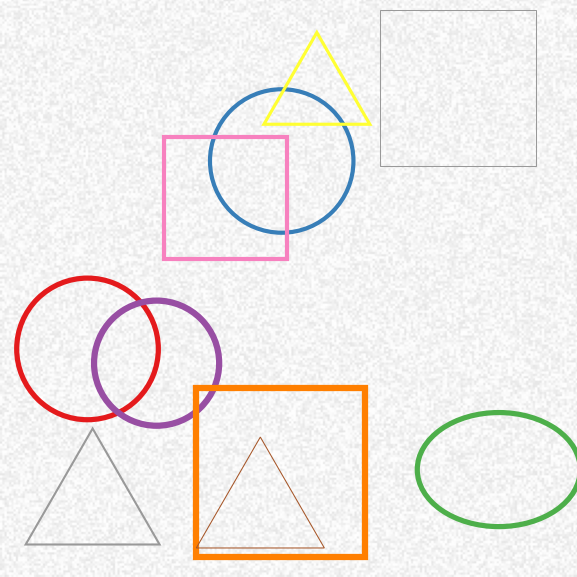[{"shape": "circle", "thickness": 2.5, "radius": 0.61, "center": [0.152, 0.395]}, {"shape": "circle", "thickness": 2, "radius": 0.62, "center": [0.488, 0.72]}, {"shape": "oval", "thickness": 2.5, "radius": 0.71, "center": [0.864, 0.186]}, {"shape": "circle", "thickness": 3, "radius": 0.54, "center": [0.271, 0.37]}, {"shape": "square", "thickness": 3, "radius": 0.73, "center": [0.485, 0.182]}, {"shape": "triangle", "thickness": 1.5, "radius": 0.53, "center": [0.549, 0.837]}, {"shape": "triangle", "thickness": 0.5, "radius": 0.64, "center": [0.451, 0.114]}, {"shape": "square", "thickness": 2, "radius": 0.53, "center": [0.391, 0.656]}, {"shape": "square", "thickness": 0.5, "radius": 0.68, "center": [0.792, 0.847]}, {"shape": "triangle", "thickness": 1, "radius": 0.67, "center": [0.16, 0.123]}]